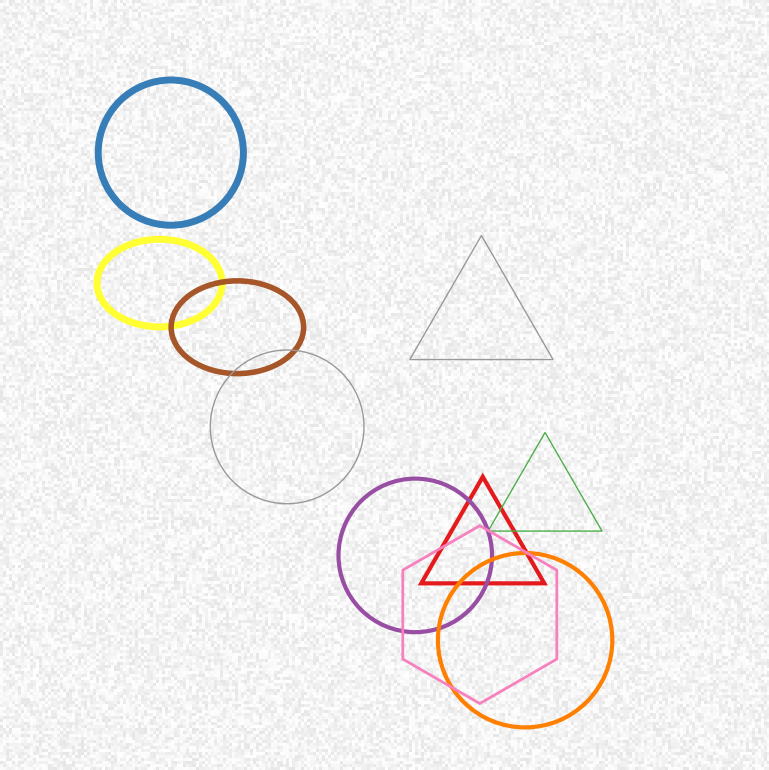[{"shape": "triangle", "thickness": 1.5, "radius": 0.46, "center": [0.627, 0.289]}, {"shape": "circle", "thickness": 2.5, "radius": 0.47, "center": [0.222, 0.802]}, {"shape": "triangle", "thickness": 0.5, "radius": 0.43, "center": [0.708, 0.353]}, {"shape": "circle", "thickness": 1.5, "radius": 0.5, "center": [0.539, 0.279]}, {"shape": "circle", "thickness": 1.5, "radius": 0.57, "center": [0.682, 0.169]}, {"shape": "oval", "thickness": 2.5, "radius": 0.41, "center": [0.207, 0.632]}, {"shape": "oval", "thickness": 2, "radius": 0.43, "center": [0.308, 0.575]}, {"shape": "hexagon", "thickness": 1, "radius": 0.58, "center": [0.623, 0.202]}, {"shape": "triangle", "thickness": 0.5, "radius": 0.54, "center": [0.625, 0.587]}, {"shape": "circle", "thickness": 0.5, "radius": 0.5, "center": [0.373, 0.446]}]